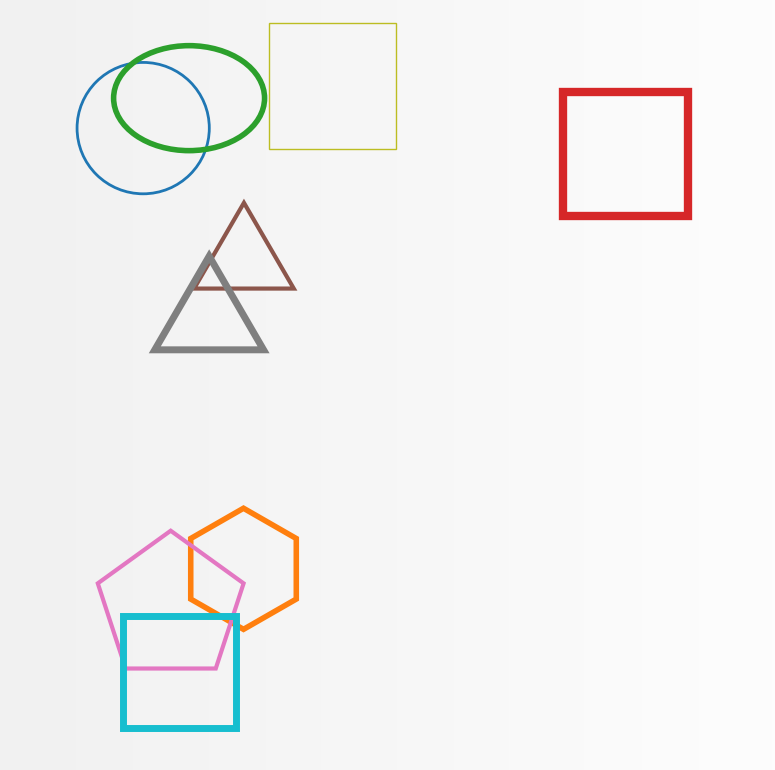[{"shape": "circle", "thickness": 1, "radius": 0.43, "center": [0.185, 0.834]}, {"shape": "hexagon", "thickness": 2, "radius": 0.39, "center": [0.314, 0.261]}, {"shape": "oval", "thickness": 2, "radius": 0.49, "center": [0.244, 0.873]}, {"shape": "square", "thickness": 3, "radius": 0.4, "center": [0.807, 0.8]}, {"shape": "triangle", "thickness": 1.5, "radius": 0.37, "center": [0.315, 0.662]}, {"shape": "pentagon", "thickness": 1.5, "radius": 0.49, "center": [0.22, 0.212]}, {"shape": "triangle", "thickness": 2.5, "radius": 0.41, "center": [0.27, 0.586]}, {"shape": "square", "thickness": 0.5, "radius": 0.41, "center": [0.429, 0.888]}, {"shape": "square", "thickness": 2.5, "radius": 0.36, "center": [0.231, 0.127]}]